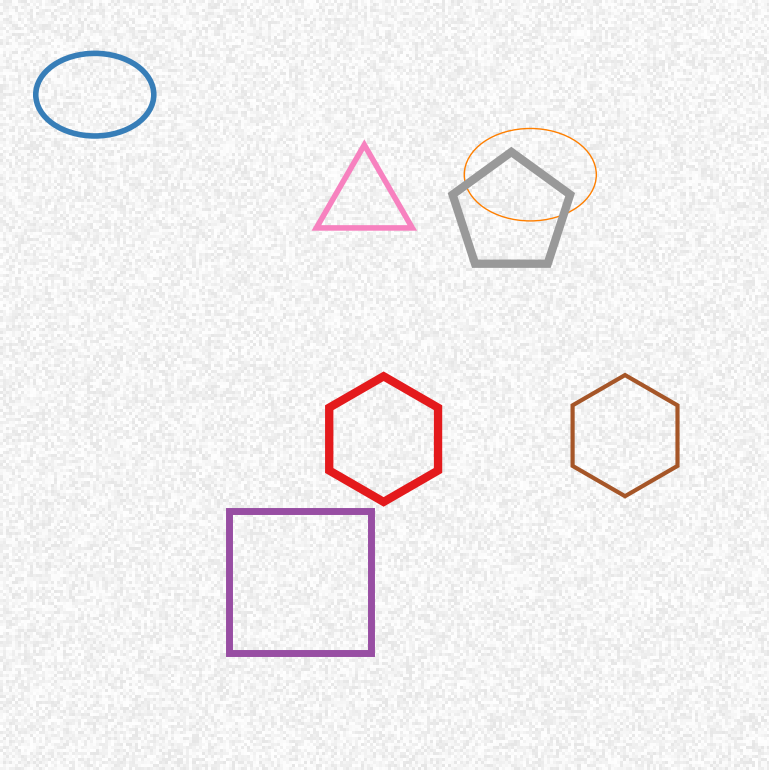[{"shape": "hexagon", "thickness": 3, "radius": 0.41, "center": [0.498, 0.43]}, {"shape": "oval", "thickness": 2, "radius": 0.38, "center": [0.123, 0.877]}, {"shape": "square", "thickness": 2.5, "radius": 0.46, "center": [0.389, 0.244]}, {"shape": "oval", "thickness": 0.5, "radius": 0.43, "center": [0.689, 0.773]}, {"shape": "hexagon", "thickness": 1.5, "radius": 0.39, "center": [0.812, 0.434]}, {"shape": "triangle", "thickness": 2, "radius": 0.36, "center": [0.473, 0.74]}, {"shape": "pentagon", "thickness": 3, "radius": 0.4, "center": [0.664, 0.722]}]